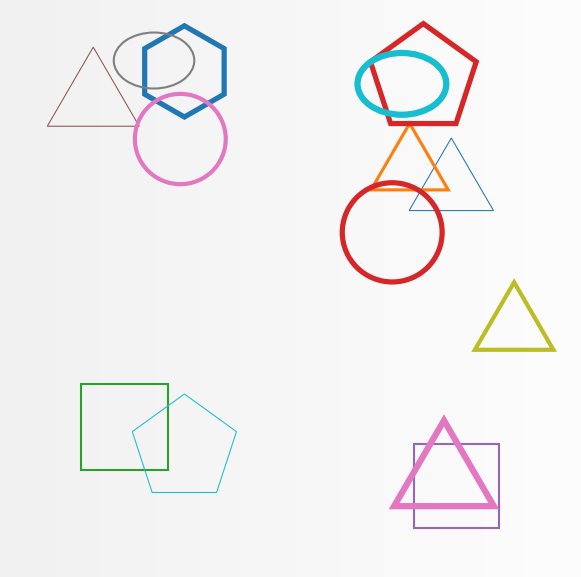[{"shape": "triangle", "thickness": 0.5, "radius": 0.42, "center": [0.776, 0.676]}, {"shape": "hexagon", "thickness": 2.5, "radius": 0.39, "center": [0.317, 0.876]}, {"shape": "triangle", "thickness": 1.5, "radius": 0.38, "center": [0.705, 0.709]}, {"shape": "square", "thickness": 1, "radius": 0.38, "center": [0.214, 0.26]}, {"shape": "circle", "thickness": 2.5, "radius": 0.43, "center": [0.675, 0.597]}, {"shape": "pentagon", "thickness": 2.5, "radius": 0.48, "center": [0.728, 0.863]}, {"shape": "square", "thickness": 1, "radius": 0.36, "center": [0.785, 0.157]}, {"shape": "triangle", "thickness": 0.5, "radius": 0.46, "center": [0.16, 0.826]}, {"shape": "circle", "thickness": 2, "radius": 0.39, "center": [0.31, 0.758]}, {"shape": "triangle", "thickness": 3, "radius": 0.49, "center": [0.764, 0.172]}, {"shape": "oval", "thickness": 1, "radius": 0.35, "center": [0.265, 0.894]}, {"shape": "triangle", "thickness": 2, "radius": 0.39, "center": [0.885, 0.432]}, {"shape": "oval", "thickness": 3, "radius": 0.38, "center": [0.691, 0.854]}, {"shape": "pentagon", "thickness": 0.5, "radius": 0.47, "center": [0.317, 0.223]}]